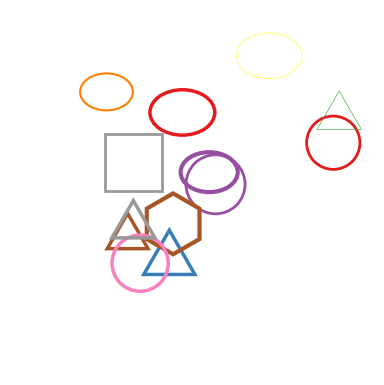[{"shape": "circle", "thickness": 2, "radius": 0.35, "center": [0.866, 0.629]}, {"shape": "oval", "thickness": 2.5, "radius": 0.42, "center": [0.474, 0.708]}, {"shape": "triangle", "thickness": 2.5, "radius": 0.38, "center": [0.44, 0.325]}, {"shape": "triangle", "thickness": 0.5, "radius": 0.33, "center": [0.881, 0.697]}, {"shape": "oval", "thickness": 3, "radius": 0.37, "center": [0.543, 0.553]}, {"shape": "circle", "thickness": 2, "radius": 0.38, "center": [0.56, 0.521]}, {"shape": "oval", "thickness": 1.5, "radius": 0.34, "center": [0.277, 0.761]}, {"shape": "oval", "thickness": 0.5, "radius": 0.42, "center": [0.699, 0.855]}, {"shape": "triangle", "thickness": 2.5, "radius": 0.31, "center": [0.331, 0.385]}, {"shape": "hexagon", "thickness": 3, "radius": 0.4, "center": [0.45, 0.419]}, {"shape": "circle", "thickness": 2.5, "radius": 0.37, "center": [0.364, 0.316]}, {"shape": "square", "thickness": 2, "radius": 0.37, "center": [0.347, 0.578]}, {"shape": "triangle", "thickness": 2.5, "radius": 0.32, "center": [0.346, 0.414]}]